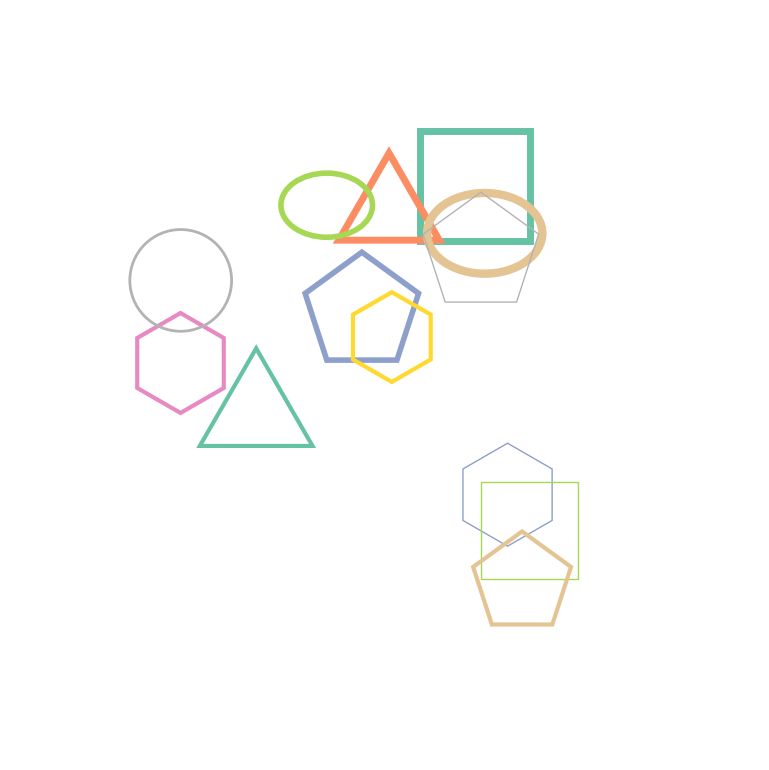[{"shape": "triangle", "thickness": 1.5, "radius": 0.42, "center": [0.333, 0.463]}, {"shape": "square", "thickness": 2.5, "radius": 0.36, "center": [0.617, 0.759]}, {"shape": "triangle", "thickness": 2.5, "radius": 0.38, "center": [0.505, 0.726]}, {"shape": "pentagon", "thickness": 2, "radius": 0.39, "center": [0.47, 0.595]}, {"shape": "hexagon", "thickness": 0.5, "radius": 0.33, "center": [0.659, 0.358]}, {"shape": "hexagon", "thickness": 1.5, "radius": 0.32, "center": [0.234, 0.529]}, {"shape": "oval", "thickness": 2, "radius": 0.3, "center": [0.424, 0.734]}, {"shape": "square", "thickness": 0.5, "radius": 0.31, "center": [0.688, 0.312]}, {"shape": "hexagon", "thickness": 1.5, "radius": 0.29, "center": [0.509, 0.562]}, {"shape": "pentagon", "thickness": 1.5, "radius": 0.33, "center": [0.678, 0.243]}, {"shape": "oval", "thickness": 3, "radius": 0.37, "center": [0.629, 0.697]}, {"shape": "pentagon", "thickness": 0.5, "radius": 0.39, "center": [0.625, 0.672]}, {"shape": "circle", "thickness": 1, "radius": 0.33, "center": [0.235, 0.636]}]